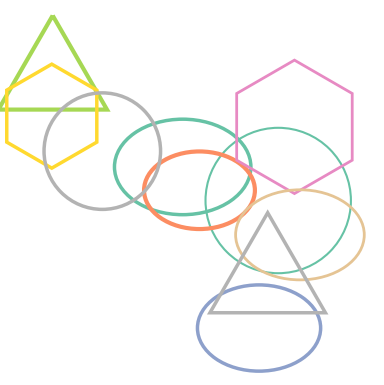[{"shape": "oval", "thickness": 2.5, "radius": 0.89, "center": [0.474, 0.566]}, {"shape": "circle", "thickness": 1.5, "radius": 0.94, "center": [0.723, 0.479]}, {"shape": "oval", "thickness": 3, "radius": 0.72, "center": [0.518, 0.506]}, {"shape": "oval", "thickness": 2.5, "radius": 0.8, "center": [0.673, 0.148]}, {"shape": "hexagon", "thickness": 2, "radius": 0.87, "center": [0.765, 0.671]}, {"shape": "triangle", "thickness": 3, "radius": 0.81, "center": [0.137, 0.797]}, {"shape": "hexagon", "thickness": 2.5, "radius": 0.68, "center": [0.134, 0.698]}, {"shape": "oval", "thickness": 2, "radius": 0.84, "center": [0.779, 0.39]}, {"shape": "triangle", "thickness": 2.5, "radius": 0.87, "center": [0.695, 0.274]}, {"shape": "circle", "thickness": 2.5, "radius": 0.76, "center": [0.266, 0.607]}]